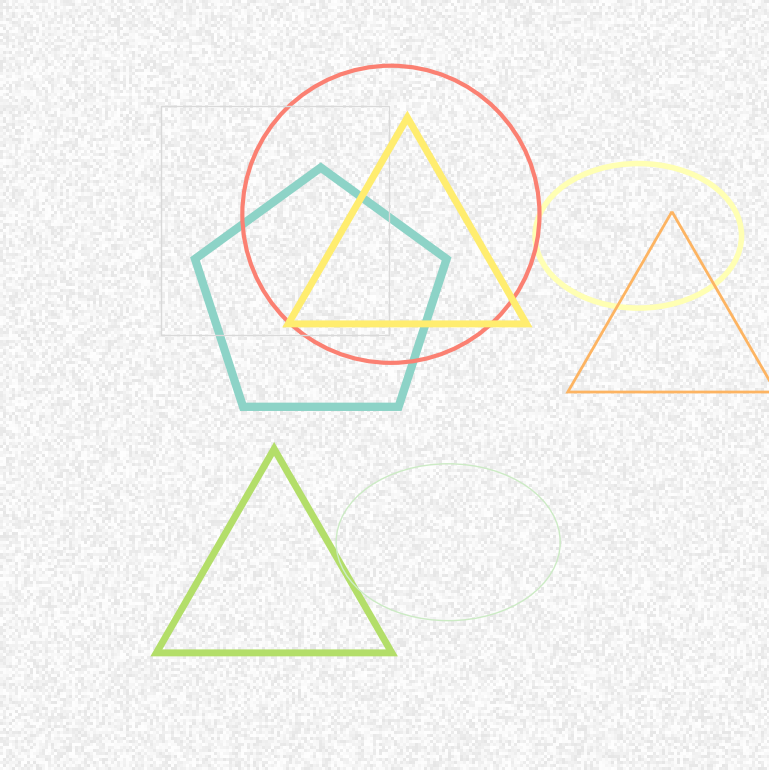[{"shape": "pentagon", "thickness": 3, "radius": 0.86, "center": [0.417, 0.611]}, {"shape": "oval", "thickness": 2, "radius": 0.67, "center": [0.829, 0.694]}, {"shape": "circle", "thickness": 1.5, "radius": 0.96, "center": [0.508, 0.722]}, {"shape": "triangle", "thickness": 1, "radius": 0.78, "center": [0.873, 0.569]}, {"shape": "triangle", "thickness": 2.5, "radius": 0.88, "center": [0.356, 0.24]}, {"shape": "square", "thickness": 0.5, "radius": 0.74, "center": [0.357, 0.714]}, {"shape": "oval", "thickness": 0.5, "radius": 0.73, "center": [0.582, 0.296]}, {"shape": "triangle", "thickness": 2.5, "radius": 0.89, "center": [0.529, 0.669]}]